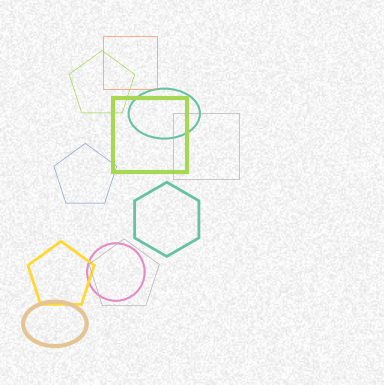[{"shape": "oval", "thickness": 1.5, "radius": 0.46, "center": [0.427, 0.705]}, {"shape": "hexagon", "thickness": 2, "radius": 0.48, "center": [0.433, 0.43]}, {"shape": "square", "thickness": 0.5, "radius": 0.35, "center": [0.338, 0.837]}, {"shape": "pentagon", "thickness": 0.5, "radius": 0.43, "center": [0.222, 0.542]}, {"shape": "circle", "thickness": 1.5, "radius": 0.37, "center": [0.301, 0.293]}, {"shape": "square", "thickness": 3, "radius": 0.48, "center": [0.39, 0.648]}, {"shape": "pentagon", "thickness": 0.5, "radius": 0.45, "center": [0.265, 0.779]}, {"shape": "pentagon", "thickness": 2, "radius": 0.45, "center": [0.159, 0.283]}, {"shape": "oval", "thickness": 3, "radius": 0.41, "center": [0.143, 0.159]}, {"shape": "square", "thickness": 0.5, "radius": 0.43, "center": [0.535, 0.62]}, {"shape": "pentagon", "thickness": 0.5, "radius": 0.48, "center": [0.322, 0.284]}]